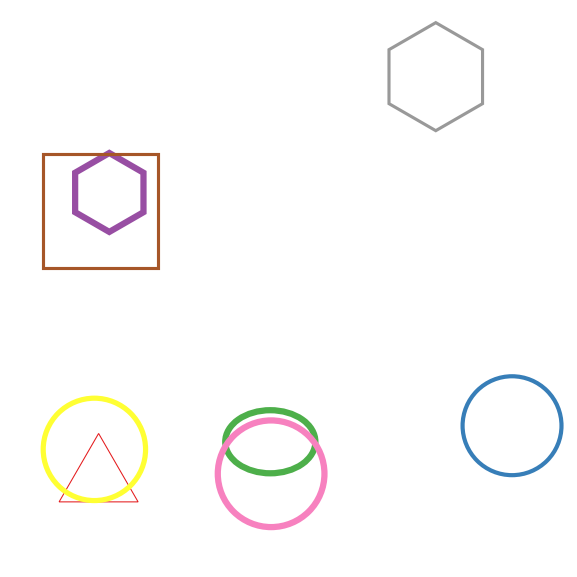[{"shape": "triangle", "thickness": 0.5, "radius": 0.39, "center": [0.171, 0.17]}, {"shape": "circle", "thickness": 2, "radius": 0.43, "center": [0.887, 0.262]}, {"shape": "oval", "thickness": 3, "radius": 0.39, "center": [0.468, 0.234]}, {"shape": "hexagon", "thickness": 3, "radius": 0.34, "center": [0.189, 0.666]}, {"shape": "circle", "thickness": 2.5, "radius": 0.44, "center": [0.163, 0.221]}, {"shape": "square", "thickness": 1.5, "radius": 0.5, "center": [0.174, 0.634]}, {"shape": "circle", "thickness": 3, "radius": 0.46, "center": [0.469, 0.179]}, {"shape": "hexagon", "thickness": 1.5, "radius": 0.47, "center": [0.755, 0.866]}]